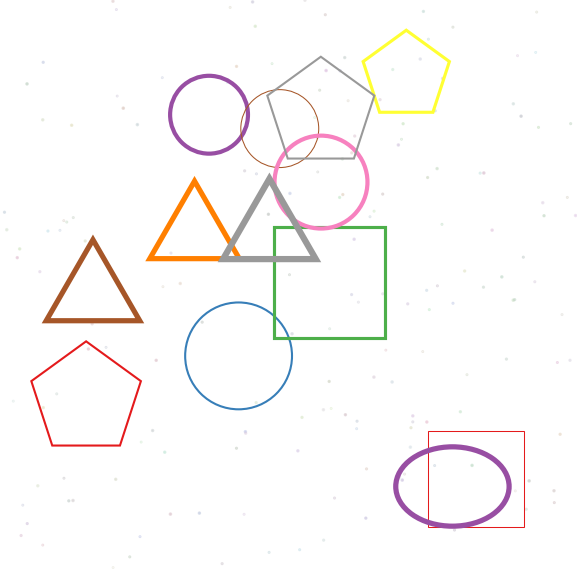[{"shape": "pentagon", "thickness": 1, "radius": 0.5, "center": [0.149, 0.308]}, {"shape": "square", "thickness": 0.5, "radius": 0.41, "center": [0.824, 0.17]}, {"shape": "circle", "thickness": 1, "radius": 0.46, "center": [0.413, 0.383]}, {"shape": "square", "thickness": 1.5, "radius": 0.48, "center": [0.571, 0.51]}, {"shape": "oval", "thickness": 2.5, "radius": 0.49, "center": [0.783, 0.157]}, {"shape": "circle", "thickness": 2, "radius": 0.34, "center": [0.362, 0.8]}, {"shape": "triangle", "thickness": 2.5, "radius": 0.45, "center": [0.337, 0.596]}, {"shape": "pentagon", "thickness": 1.5, "radius": 0.39, "center": [0.703, 0.868]}, {"shape": "circle", "thickness": 0.5, "radius": 0.34, "center": [0.484, 0.776]}, {"shape": "triangle", "thickness": 2.5, "radius": 0.47, "center": [0.161, 0.491]}, {"shape": "circle", "thickness": 2, "radius": 0.4, "center": [0.556, 0.684]}, {"shape": "triangle", "thickness": 3, "radius": 0.46, "center": [0.467, 0.597]}, {"shape": "pentagon", "thickness": 1, "radius": 0.49, "center": [0.556, 0.803]}]